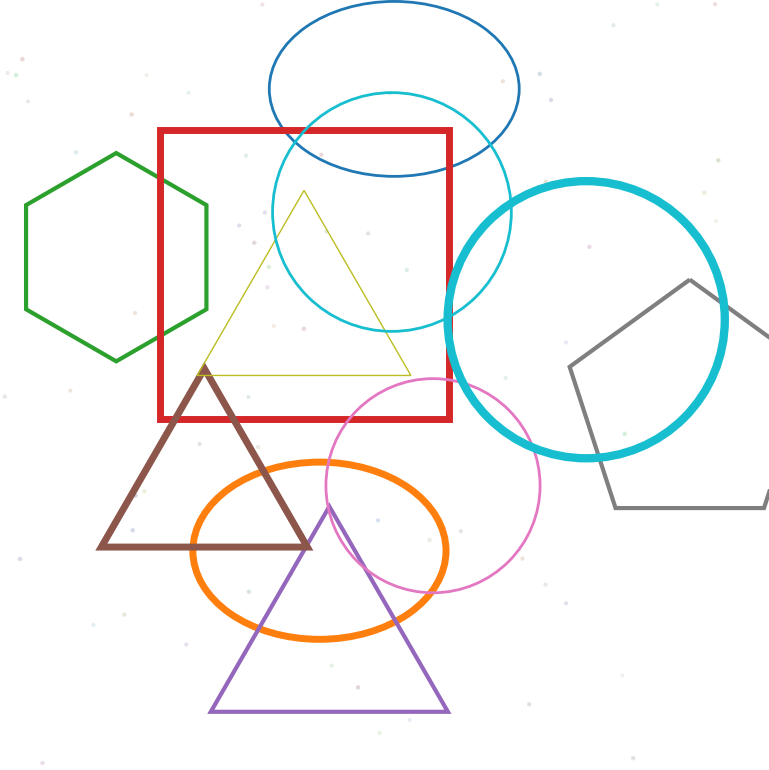[{"shape": "oval", "thickness": 1, "radius": 0.81, "center": [0.512, 0.885]}, {"shape": "oval", "thickness": 2.5, "radius": 0.82, "center": [0.415, 0.285]}, {"shape": "hexagon", "thickness": 1.5, "radius": 0.68, "center": [0.151, 0.666]}, {"shape": "square", "thickness": 2.5, "radius": 0.94, "center": [0.396, 0.643]}, {"shape": "triangle", "thickness": 1.5, "radius": 0.89, "center": [0.428, 0.164]}, {"shape": "triangle", "thickness": 2.5, "radius": 0.77, "center": [0.265, 0.367]}, {"shape": "circle", "thickness": 1, "radius": 0.7, "center": [0.562, 0.369]}, {"shape": "pentagon", "thickness": 1.5, "radius": 0.82, "center": [0.896, 0.473]}, {"shape": "triangle", "thickness": 0.5, "radius": 0.8, "center": [0.395, 0.593]}, {"shape": "circle", "thickness": 3, "radius": 0.9, "center": [0.761, 0.585]}, {"shape": "circle", "thickness": 1, "radius": 0.78, "center": [0.509, 0.725]}]